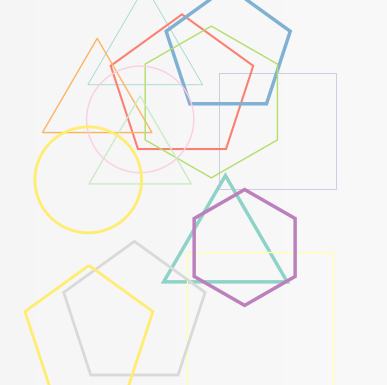[{"shape": "triangle", "thickness": 0.5, "radius": 0.86, "center": [0.375, 0.865]}, {"shape": "triangle", "thickness": 2.5, "radius": 0.92, "center": [0.582, 0.36]}, {"shape": "square", "thickness": 1, "radius": 0.94, "center": [0.671, 0.156]}, {"shape": "square", "thickness": 0.5, "radius": 0.75, "center": [0.717, 0.661]}, {"shape": "pentagon", "thickness": 1.5, "radius": 0.97, "center": [0.47, 0.769]}, {"shape": "pentagon", "thickness": 2.5, "radius": 0.84, "center": [0.589, 0.867]}, {"shape": "triangle", "thickness": 1, "radius": 0.82, "center": [0.251, 0.737]}, {"shape": "hexagon", "thickness": 1, "radius": 0.99, "center": [0.545, 0.735]}, {"shape": "circle", "thickness": 1, "radius": 0.69, "center": [0.362, 0.69]}, {"shape": "pentagon", "thickness": 2, "radius": 0.96, "center": [0.347, 0.181]}, {"shape": "hexagon", "thickness": 2.5, "radius": 0.75, "center": [0.631, 0.357]}, {"shape": "triangle", "thickness": 1, "radius": 0.76, "center": [0.362, 0.599]}, {"shape": "pentagon", "thickness": 2, "radius": 0.87, "center": [0.23, 0.137]}, {"shape": "circle", "thickness": 2, "radius": 0.69, "center": [0.228, 0.533]}]